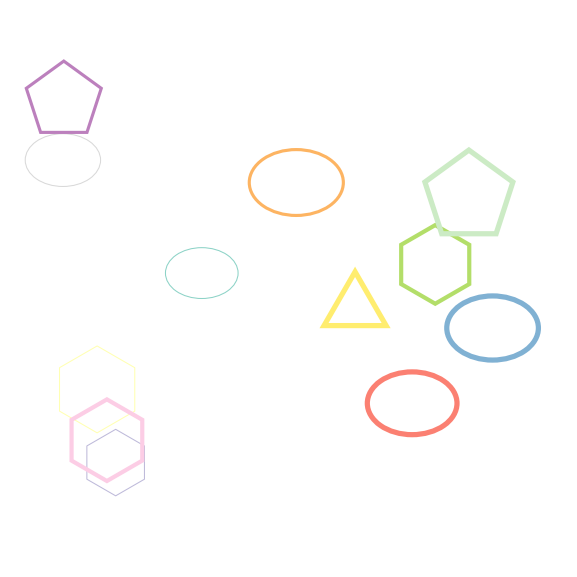[{"shape": "oval", "thickness": 0.5, "radius": 0.31, "center": [0.349, 0.526]}, {"shape": "hexagon", "thickness": 0.5, "radius": 0.38, "center": [0.168, 0.325]}, {"shape": "hexagon", "thickness": 0.5, "radius": 0.29, "center": [0.2, 0.198]}, {"shape": "oval", "thickness": 2.5, "radius": 0.39, "center": [0.714, 0.301]}, {"shape": "oval", "thickness": 2.5, "radius": 0.4, "center": [0.853, 0.431]}, {"shape": "oval", "thickness": 1.5, "radius": 0.41, "center": [0.513, 0.683]}, {"shape": "hexagon", "thickness": 2, "radius": 0.34, "center": [0.754, 0.541]}, {"shape": "hexagon", "thickness": 2, "radius": 0.35, "center": [0.185, 0.237]}, {"shape": "oval", "thickness": 0.5, "radius": 0.33, "center": [0.109, 0.722]}, {"shape": "pentagon", "thickness": 1.5, "radius": 0.34, "center": [0.11, 0.825]}, {"shape": "pentagon", "thickness": 2.5, "radius": 0.4, "center": [0.812, 0.659]}, {"shape": "triangle", "thickness": 2.5, "radius": 0.31, "center": [0.615, 0.466]}]